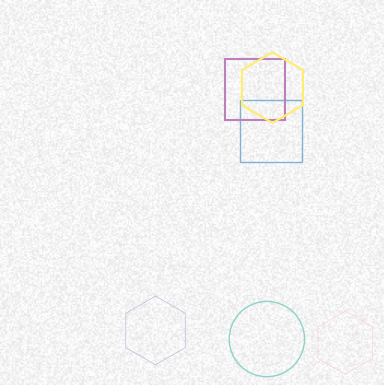[{"shape": "circle", "thickness": 1, "radius": 0.49, "center": [0.693, 0.119]}, {"shape": "hexagon", "thickness": 0.5, "radius": 0.45, "center": [0.404, 0.142]}, {"shape": "square", "thickness": 1, "radius": 0.4, "center": [0.703, 0.66]}, {"shape": "hexagon", "thickness": 0.5, "radius": 0.41, "center": [0.897, 0.11]}, {"shape": "square", "thickness": 1.5, "radius": 0.39, "center": [0.662, 0.768]}, {"shape": "hexagon", "thickness": 1.5, "radius": 0.46, "center": [0.708, 0.772]}]